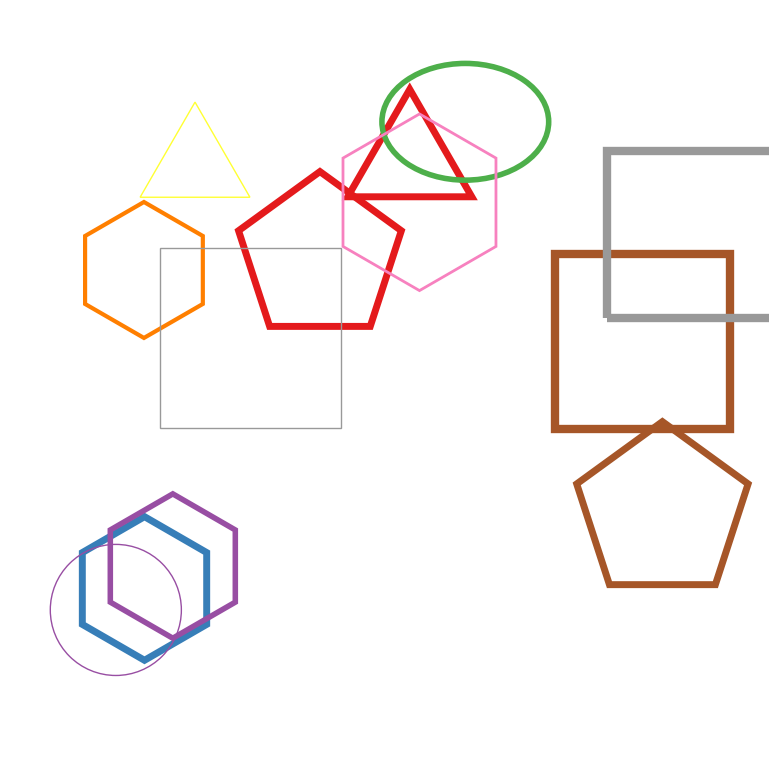[{"shape": "pentagon", "thickness": 2.5, "radius": 0.56, "center": [0.416, 0.666]}, {"shape": "triangle", "thickness": 2.5, "radius": 0.47, "center": [0.532, 0.791]}, {"shape": "hexagon", "thickness": 2.5, "radius": 0.47, "center": [0.188, 0.236]}, {"shape": "oval", "thickness": 2, "radius": 0.54, "center": [0.604, 0.842]}, {"shape": "hexagon", "thickness": 2, "radius": 0.47, "center": [0.224, 0.265]}, {"shape": "circle", "thickness": 0.5, "radius": 0.43, "center": [0.15, 0.208]}, {"shape": "hexagon", "thickness": 1.5, "radius": 0.44, "center": [0.187, 0.649]}, {"shape": "triangle", "thickness": 0.5, "radius": 0.41, "center": [0.253, 0.785]}, {"shape": "square", "thickness": 3, "radius": 0.57, "center": [0.834, 0.557]}, {"shape": "pentagon", "thickness": 2.5, "radius": 0.59, "center": [0.86, 0.335]}, {"shape": "hexagon", "thickness": 1, "radius": 0.57, "center": [0.545, 0.737]}, {"shape": "square", "thickness": 3, "radius": 0.54, "center": [0.897, 0.696]}, {"shape": "square", "thickness": 0.5, "radius": 0.59, "center": [0.325, 0.561]}]